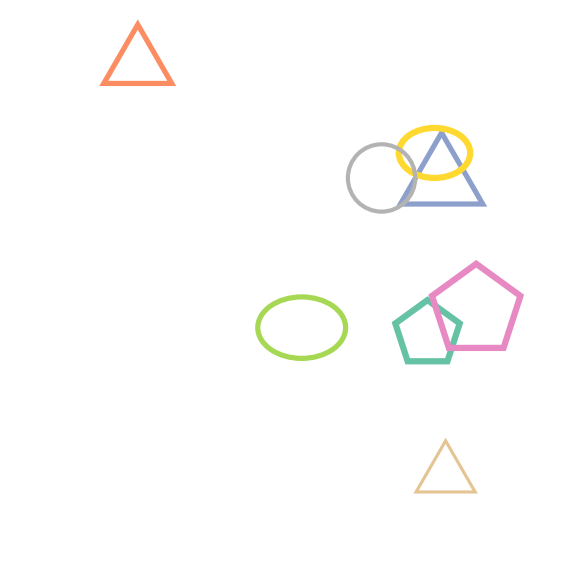[{"shape": "pentagon", "thickness": 3, "radius": 0.29, "center": [0.74, 0.421]}, {"shape": "triangle", "thickness": 2.5, "radius": 0.34, "center": [0.239, 0.889]}, {"shape": "triangle", "thickness": 2.5, "radius": 0.41, "center": [0.765, 0.687]}, {"shape": "pentagon", "thickness": 3, "radius": 0.4, "center": [0.825, 0.462]}, {"shape": "oval", "thickness": 2.5, "radius": 0.38, "center": [0.522, 0.432]}, {"shape": "oval", "thickness": 3, "radius": 0.31, "center": [0.752, 0.734]}, {"shape": "triangle", "thickness": 1.5, "radius": 0.3, "center": [0.772, 0.177]}, {"shape": "circle", "thickness": 2, "radius": 0.29, "center": [0.661, 0.691]}]